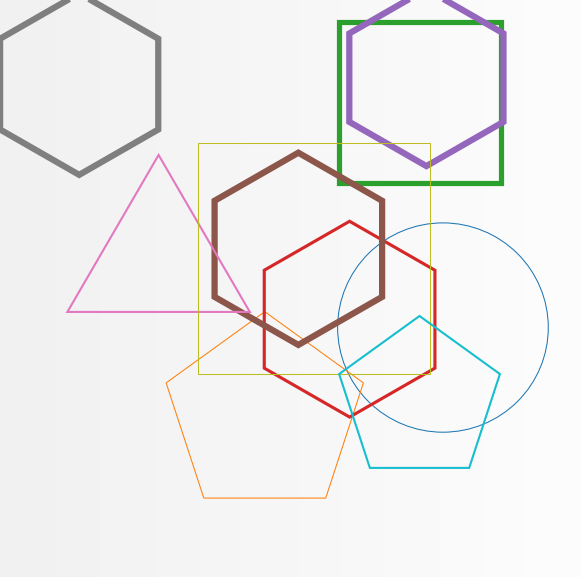[{"shape": "circle", "thickness": 0.5, "radius": 0.91, "center": [0.762, 0.432]}, {"shape": "pentagon", "thickness": 0.5, "radius": 0.89, "center": [0.456, 0.281]}, {"shape": "square", "thickness": 2.5, "radius": 0.7, "center": [0.723, 0.822]}, {"shape": "hexagon", "thickness": 1.5, "radius": 0.85, "center": [0.601, 0.446]}, {"shape": "hexagon", "thickness": 3, "radius": 0.77, "center": [0.734, 0.865]}, {"shape": "hexagon", "thickness": 3, "radius": 0.83, "center": [0.513, 0.568]}, {"shape": "triangle", "thickness": 1, "radius": 0.91, "center": [0.273, 0.55]}, {"shape": "hexagon", "thickness": 3, "radius": 0.79, "center": [0.136, 0.853]}, {"shape": "square", "thickness": 0.5, "radius": 1.0, "center": [0.54, 0.552]}, {"shape": "pentagon", "thickness": 1, "radius": 0.73, "center": [0.722, 0.307]}]